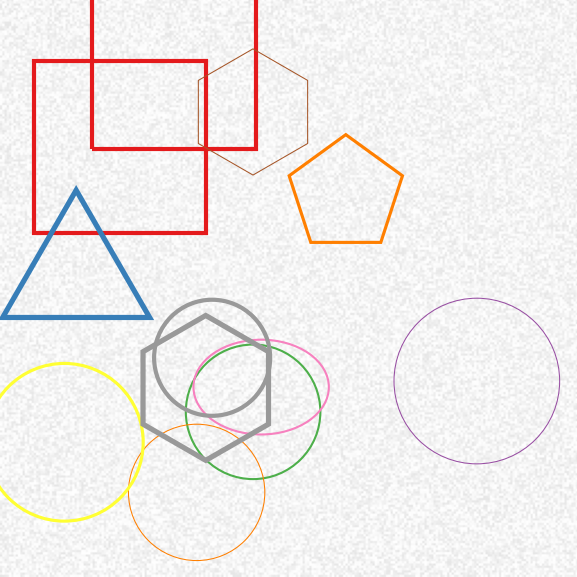[{"shape": "square", "thickness": 2, "radius": 0.71, "center": [0.301, 0.883]}, {"shape": "square", "thickness": 2, "radius": 0.75, "center": [0.208, 0.744]}, {"shape": "triangle", "thickness": 2.5, "radius": 0.73, "center": [0.132, 0.523]}, {"shape": "circle", "thickness": 1, "radius": 0.58, "center": [0.438, 0.286]}, {"shape": "circle", "thickness": 0.5, "radius": 0.72, "center": [0.826, 0.339]}, {"shape": "pentagon", "thickness": 1.5, "radius": 0.52, "center": [0.599, 0.663]}, {"shape": "circle", "thickness": 0.5, "radius": 0.59, "center": [0.34, 0.147]}, {"shape": "circle", "thickness": 1.5, "radius": 0.68, "center": [0.111, 0.233]}, {"shape": "hexagon", "thickness": 0.5, "radius": 0.55, "center": [0.438, 0.805]}, {"shape": "oval", "thickness": 1, "radius": 0.59, "center": [0.452, 0.329]}, {"shape": "hexagon", "thickness": 2.5, "radius": 0.63, "center": [0.356, 0.327]}, {"shape": "circle", "thickness": 2, "radius": 0.5, "center": [0.367, 0.38]}]